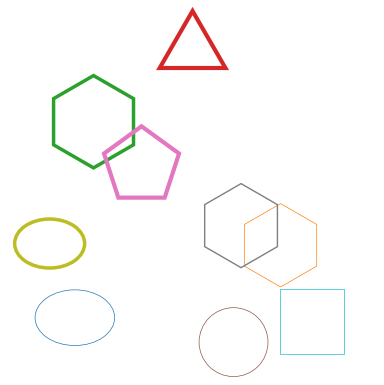[{"shape": "oval", "thickness": 0.5, "radius": 0.52, "center": [0.194, 0.175]}, {"shape": "hexagon", "thickness": 0.5, "radius": 0.54, "center": [0.729, 0.363]}, {"shape": "hexagon", "thickness": 2.5, "radius": 0.6, "center": [0.243, 0.684]}, {"shape": "triangle", "thickness": 3, "radius": 0.49, "center": [0.5, 0.873]}, {"shape": "circle", "thickness": 0.5, "radius": 0.45, "center": [0.607, 0.111]}, {"shape": "pentagon", "thickness": 3, "radius": 0.51, "center": [0.368, 0.57]}, {"shape": "hexagon", "thickness": 1, "radius": 0.55, "center": [0.626, 0.414]}, {"shape": "oval", "thickness": 2.5, "radius": 0.45, "center": [0.129, 0.367]}, {"shape": "square", "thickness": 0.5, "radius": 0.42, "center": [0.811, 0.165]}]